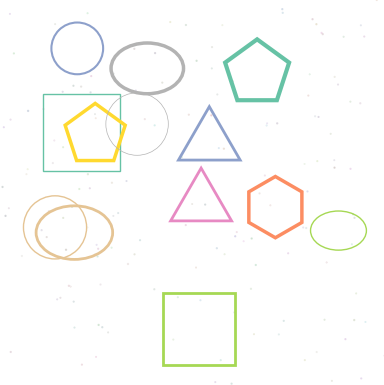[{"shape": "square", "thickness": 1, "radius": 0.5, "center": [0.211, 0.656]}, {"shape": "pentagon", "thickness": 3, "radius": 0.44, "center": [0.668, 0.81]}, {"shape": "hexagon", "thickness": 2.5, "radius": 0.4, "center": [0.715, 0.462]}, {"shape": "triangle", "thickness": 2, "radius": 0.46, "center": [0.544, 0.631]}, {"shape": "circle", "thickness": 1.5, "radius": 0.34, "center": [0.201, 0.874]}, {"shape": "triangle", "thickness": 2, "radius": 0.46, "center": [0.522, 0.472]}, {"shape": "square", "thickness": 2, "radius": 0.47, "center": [0.517, 0.145]}, {"shape": "oval", "thickness": 1, "radius": 0.36, "center": [0.879, 0.401]}, {"shape": "pentagon", "thickness": 2.5, "radius": 0.41, "center": [0.247, 0.649]}, {"shape": "circle", "thickness": 1, "radius": 0.41, "center": [0.143, 0.409]}, {"shape": "oval", "thickness": 2, "radius": 0.5, "center": [0.193, 0.396]}, {"shape": "oval", "thickness": 2.5, "radius": 0.47, "center": [0.383, 0.822]}, {"shape": "circle", "thickness": 0.5, "radius": 0.41, "center": [0.356, 0.678]}]